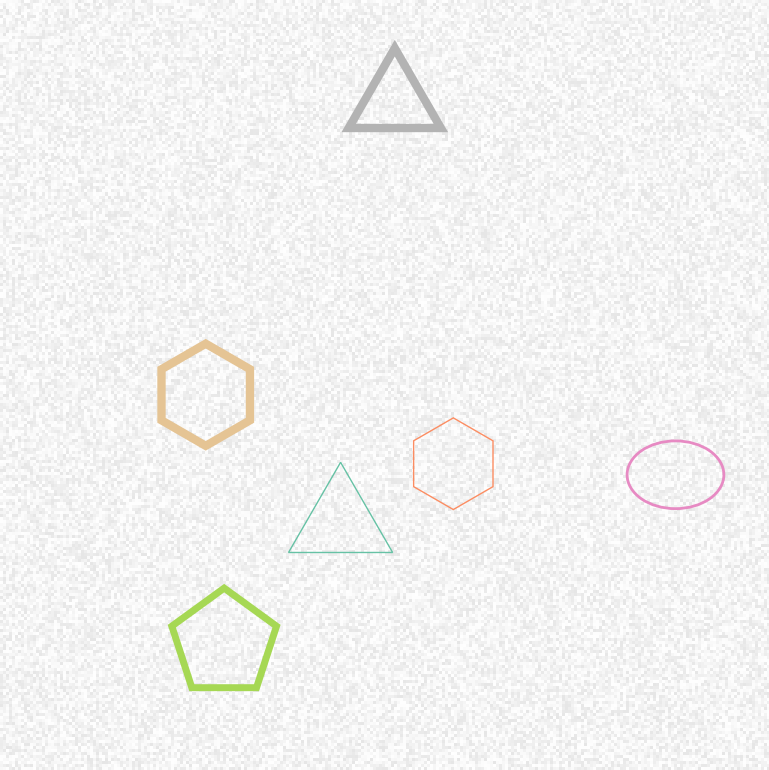[{"shape": "triangle", "thickness": 0.5, "radius": 0.39, "center": [0.442, 0.322]}, {"shape": "hexagon", "thickness": 0.5, "radius": 0.3, "center": [0.589, 0.398]}, {"shape": "oval", "thickness": 1, "radius": 0.31, "center": [0.877, 0.383]}, {"shape": "pentagon", "thickness": 2.5, "radius": 0.36, "center": [0.291, 0.165]}, {"shape": "hexagon", "thickness": 3, "radius": 0.33, "center": [0.267, 0.487]}, {"shape": "triangle", "thickness": 3, "radius": 0.35, "center": [0.513, 0.868]}]